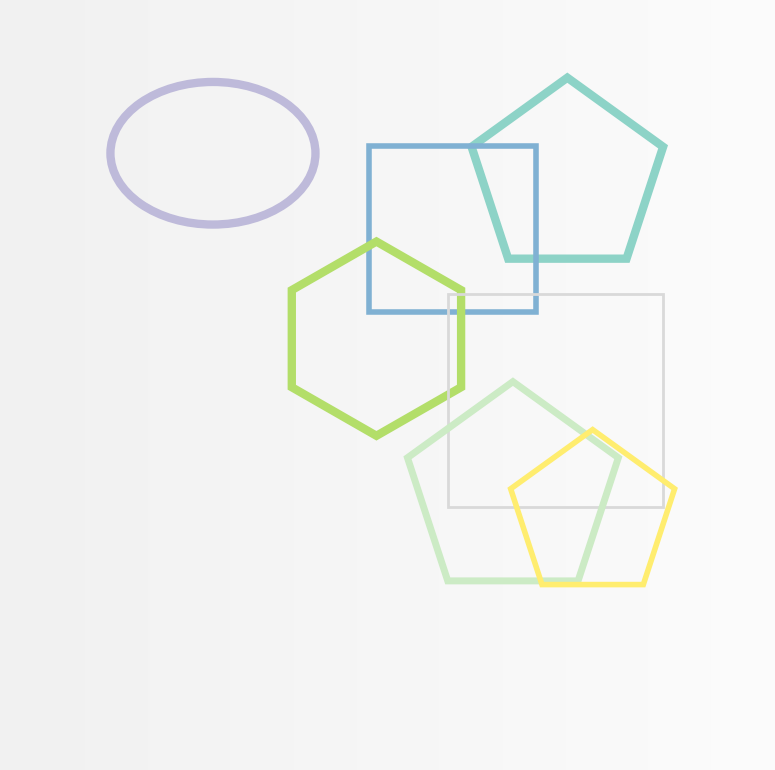[{"shape": "pentagon", "thickness": 3, "radius": 0.65, "center": [0.732, 0.769]}, {"shape": "oval", "thickness": 3, "radius": 0.66, "center": [0.275, 0.801]}, {"shape": "square", "thickness": 2, "radius": 0.54, "center": [0.584, 0.703]}, {"shape": "hexagon", "thickness": 3, "radius": 0.63, "center": [0.486, 0.56]}, {"shape": "square", "thickness": 1, "radius": 0.69, "center": [0.717, 0.48]}, {"shape": "pentagon", "thickness": 2.5, "radius": 0.72, "center": [0.662, 0.361]}, {"shape": "pentagon", "thickness": 2, "radius": 0.56, "center": [0.765, 0.331]}]